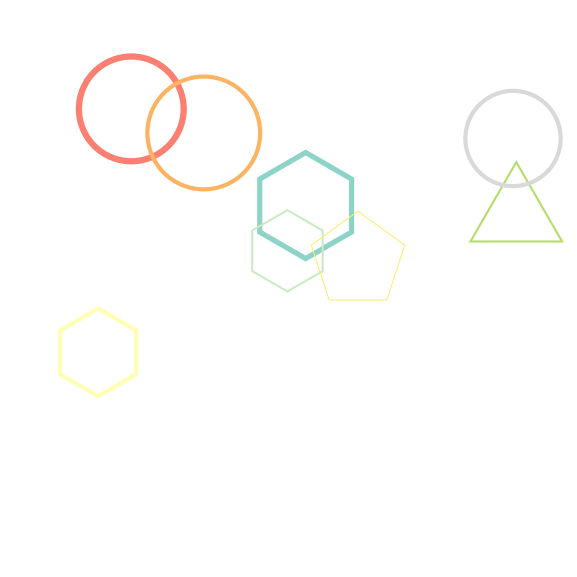[{"shape": "hexagon", "thickness": 2.5, "radius": 0.46, "center": [0.529, 0.643]}, {"shape": "hexagon", "thickness": 2, "radius": 0.38, "center": [0.17, 0.389]}, {"shape": "circle", "thickness": 3, "radius": 0.45, "center": [0.227, 0.811]}, {"shape": "circle", "thickness": 2, "radius": 0.49, "center": [0.353, 0.769]}, {"shape": "triangle", "thickness": 1, "radius": 0.46, "center": [0.894, 0.627]}, {"shape": "circle", "thickness": 2, "radius": 0.41, "center": [0.888, 0.759]}, {"shape": "hexagon", "thickness": 1, "radius": 0.35, "center": [0.498, 0.565]}, {"shape": "pentagon", "thickness": 0.5, "radius": 0.42, "center": [0.62, 0.548]}]